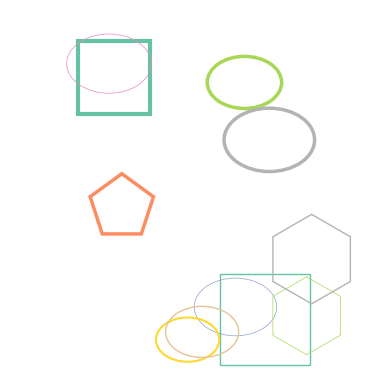[{"shape": "square", "thickness": 3, "radius": 0.47, "center": [0.296, 0.798]}, {"shape": "square", "thickness": 1, "radius": 0.59, "center": [0.688, 0.17]}, {"shape": "pentagon", "thickness": 2.5, "radius": 0.43, "center": [0.316, 0.462]}, {"shape": "oval", "thickness": 0.5, "radius": 0.54, "center": [0.612, 0.203]}, {"shape": "oval", "thickness": 0.5, "radius": 0.55, "center": [0.283, 0.835]}, {"shape": "hexagon", "thickness": 0.5, "radius": 0.51, "center": [0.796, 0.18]}, {"shape": "oval", "thickness": 2.5, "radius": 0.48, "center": [0.635, 0.786]}, {"shape": "oval", "thickness": 1.5, "radius": 0.41, "center": [0.487, 0.118]}, {"shape": "oval", "thickness": 1, "radius": 0.47, "center": [0.525, 0.138]}, {"shape": "oval", "thickness": 2.5, "radius": 0.59, "center": [0.7, 0.637]}, {"shape": "hexagon", "thickness": 1, "radius": 0.58, "center": [0.809, 0.327]}]